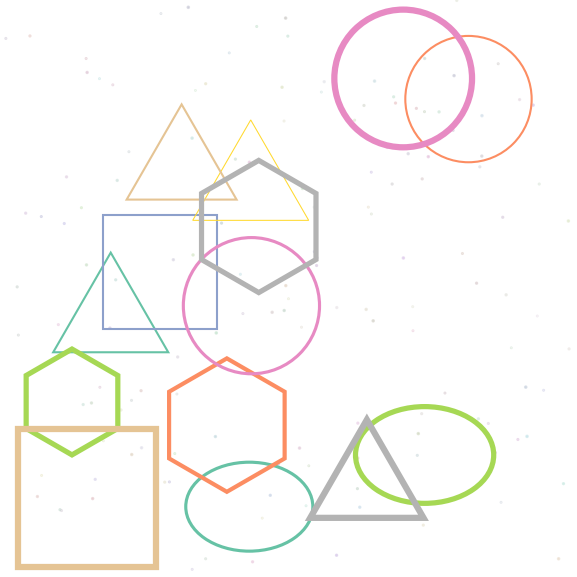[{"shape": "triangle", "thickness": 1, "radius": 0.58, "center": [0.192, 0.447]}, {"shape": "oval", "thickness": 1.5, "radius": 0.55, "center": [0.432, 0.122]}, {"shape": "circle", "thickness": 1, "radius": 0.55, "center": [0.811, 0.828]}, {"shape": "hexagon", "thickness": 2, "radius": 0.58, "center": [0.393, 0.263]}, {"shape": "square", "thickness": 1, "radius": 0.5, "center": [0.277, 0.528]}, {"shape": "circle", "thickness": 3, "radius": 0.6, "center": [0.698, 0.863]}, {"shape": "circle", "thickness": 1.5, "radius": 0.59, "center": [0.435, 0.47]}, {"shape": "oval", "thickness": 2.5, "radius": 0.6, "center": [0.735, 0.211]}, {"shape": "hexagon", "thickness": 2.5, "radius": 0.46, "center": [0.125, 0.303]}, {"shape": "triangle", "thickness": 0.5, "radius": 0.58, "center": [0.434, 0.676]}, {"shape": "triangle", "thickness": 1, "radius": 0.55, "center": [0.314, 0.708]}, {"shape": "square", "thickness": 3, "radius": 0.6, "center": [0.151, 0.137]}, {"shape": "triangle", "thickness": 3, "radius": 0.57, "center": [0.635, 0.159]}, {"shape": "hexagon", "thickness": 2.5, "radius": 0.57, "center": [0.448, 0.607]}]